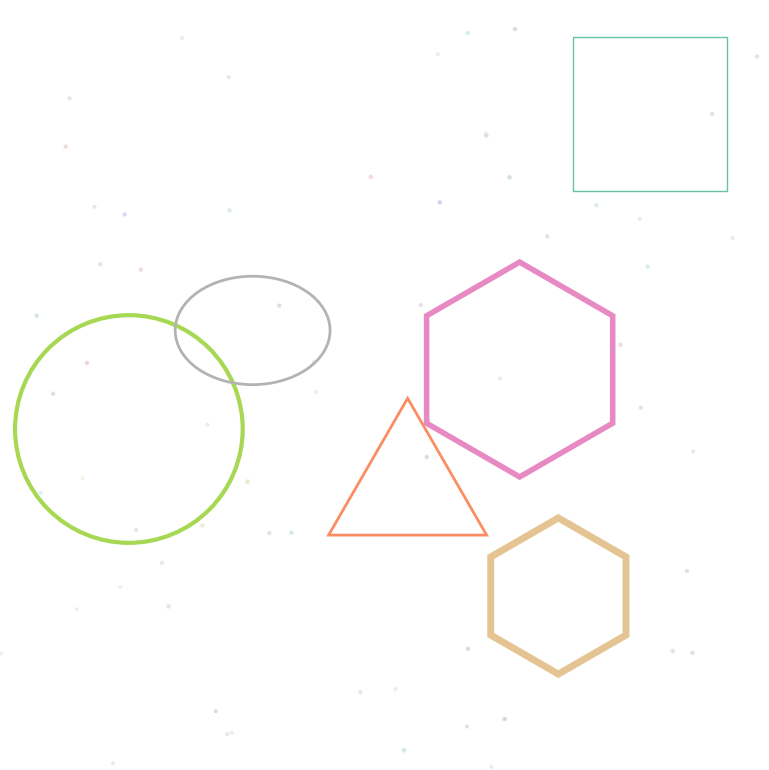[{"shape": "square", "thickness": 0.5, "radius": 0.5, "center": [0.844, 0.852]}, {"shape": "triangle", "thickness": 1, "radius": 0.59, "center": [0.529, 0.364]}, {"shape": "hexagon", "thickness": 2, "radius": 0.7, "center": [0.675, 0.52]}, {"shape": "circle", "thickness": 1.5, "radius": 0.74, "center": [0.167, 0.443]}, {"shape": "hexagon", "thickness": 2.5, "radius": 0.51, "center": [0.725, 0.226]}, {"shape": "oval", "thickness": 1, "radius": 0.5, "center": [0.328, 0.571]}]